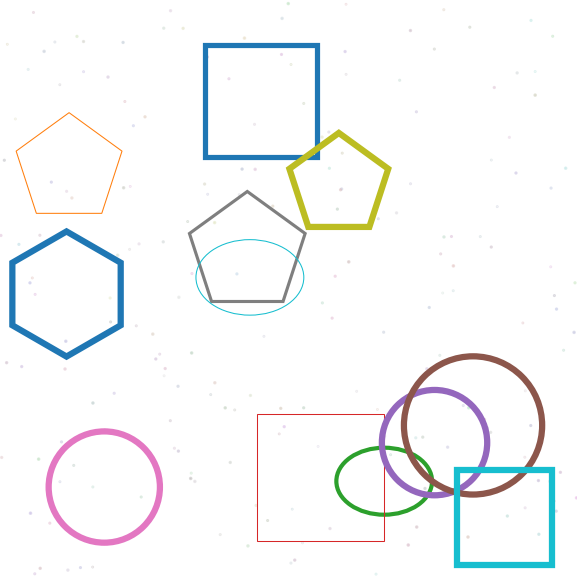[{"shape": "hexagon", "thickness": 3, "radius": 0.54, "center": [0.115, 0.49]}, {"shape": "square", "thickness": 2.5, "radius": 0.48, "center": [0.452, 0.825]}, {"shape": "pentagon", "thickness": 0.5, "radius": 0.48, "center": [0.12, 0.708]}, {"shape": "oval", "thickness": 2, "radius": 0.41, "center": [0.665, 0.166]}, {"shape": "square", "thickness": 0.5, "radius": 0.55, "center": [0.555, 0.173]}, {"shape": "circle", "thickness": 3, "radius": 0.46, "center": [0.752, 0.233]}, {"shape": "circle", "thickness": 3, "radius": 0.6, "center": [0.819, 0.262]}, {"shape": "circle", "thickness": 3, "radius": 0.48, "center": [0.181, 0.156]}, {"shape": "pentagon", "thickness": 1.5, "radius": 0.53, "center": [0.428, 0.562]}, {"shape": "pentagon", "thickness": 3, "radius": 0.45, "center": [0.587, 0.679]}, {"shape": "oval", "thickness": 0.5, "radius": 0.47, "center": [0.433, 0.519]}, {"shape": "square", "thickness": 3, "radius": 0.41, "center": [0.873, 0.103]}]